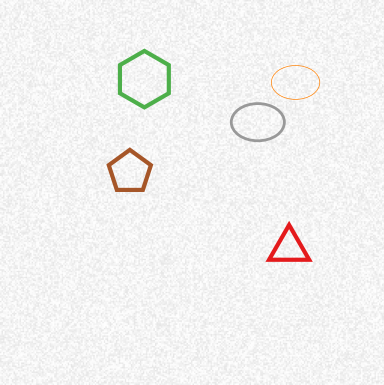[{"shape": "triangle", "thickness": 3, "radius": 0.3, "center": [0.751, 0.355]}, {"shape": "hexagon", "thickness": 3, "radius": 0.37, "center": [0.375, 0.794]}, {"shape": "oval", "thickness": 0.5, "radius": 0.31, "center": [0.768, 0.786]}, {"shape": "pentagon", "thickness": 3, "radius": 0.29, "center": [0.337, 0.553]}, {"shape": "oval", "thickness": 2, "radius": 0.34, "center": [0.67, 0.683]}]